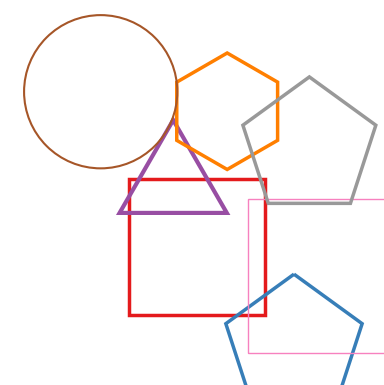[{"shape": "square", "thickness": 2.5, "radius": 0.88, "center": [0.511, 0.359]}, {"shape": "pentagon", "thickness": 2.5, "radius": 0.93, "center": [0.764, 0.102]}, {"shape": "triangle", "thickness": 3, "radius": 0.8, "center": [0.45, 0.527]}, {"shape": "hexagon", "thickness": 2.5, "radius": 0.76, "center": [0.59, 0.711]}, {"shape": "circle", "thickness": 1.5, "radius": 1.0, "center": [0.262, 0.762]}, {"shape": "square", "thickness": 1, "radius": 1.0, "center": [0.843, 0.283]}, {"shape": "pentagon", "thickness": 2.5, "radius": 0.91, "center": [0.804, 0.619]}]